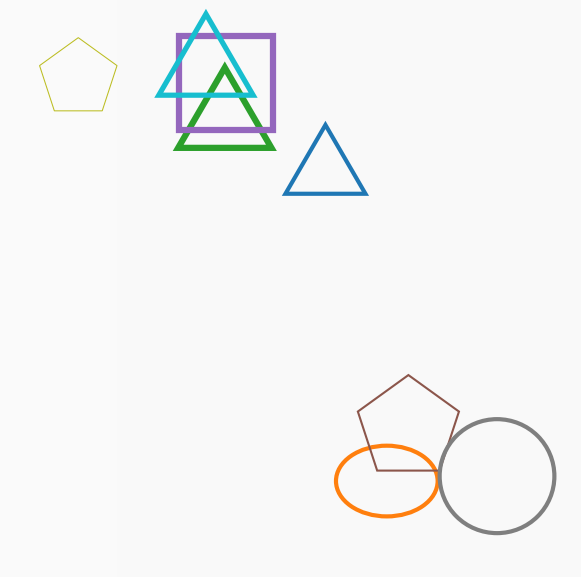[{"shape": "triangle", "thickness": 2, "radius": 0.4, "center": [0.56, 0.703]}, {"shape": "oval", "thickness": 2, "radius": 0.44, "center": [0.665, 0.166]}, {"shape": "triangle", "thickness": 3, "radius": 0.46, "center": [0.387, 0.789]}, {"shape": "square", "thickness": 3, "radius": 0.4, "center": [0.39, 0.855]}, {"shape": "pentagon", "thickness": 1, "radius": 0.46, "center": [0.703, 0.258]}, {"shape": "circle", "thickness": 2, "radius": 0.49, "center": [0.855, 0.175]}, {"shape": "pentagon", "thickness": 0.5, "radius": 0.35, "center": [0.135, 0.864]}, {"shape": "triangle", "thickness": 2.5, "radius": 0.47, "center": [0.354, 0.881]}]